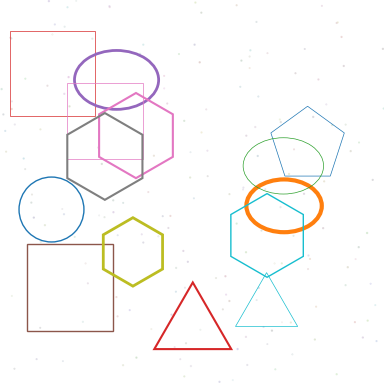[{"shape": "pentagon", "thickness": 0.5, "radius": 0.5, "center": [0.799, 0.624]}, {"shape": "circle", "thickness": 1, "radius": 0.42, "center": [0.134, 0.456]}, {"shape": "oval", "thickness": 3, "radius": 0.49, "center": [0.738, 0.465]}, {"shape": "oval", "thickness": 0.5, "radius": 0.52, "center": [0.736, 0.569]}, {"shape": "square", "thickness": 0.5, "radius": 0.55, "center": [0.137, 0.808]}, {"shape": "triangle", "thickness": 1.5, "radius": 0.58, "center": [0.501, 0.151]}, {"shape": "oval", "thickness": 2, "radius": 0.55, "center": [0.303, 0.792]}, {"shape": "square", "thickness": 1, "radius": 0.56, "center": [0.182, 0.253]}, {"shape": "square", "thickness": 0.5, "radius": 0.49, "center": [0.273, 0.686]}, {"shape": "hexagon", "thickness": 1.5, "radius": 0.55, "center": [0.353, 0.648]}, {"shape": "hexagon", "thickness": 1.5, "radius": 0.56, "center": [0.272, 0.594]}, {"shape": "hexagon", "thickness": 2, "radius": 0.44, "center": [0.345, 0.346]}, {"shape": "hexagon", "thickness": 1, "radius": 0.54, "center": [0.694, 0.388]}, {"shape": "triangle", "thickness": 0.5, "radius": 0.47, "center": [0.692, 0.199]}]